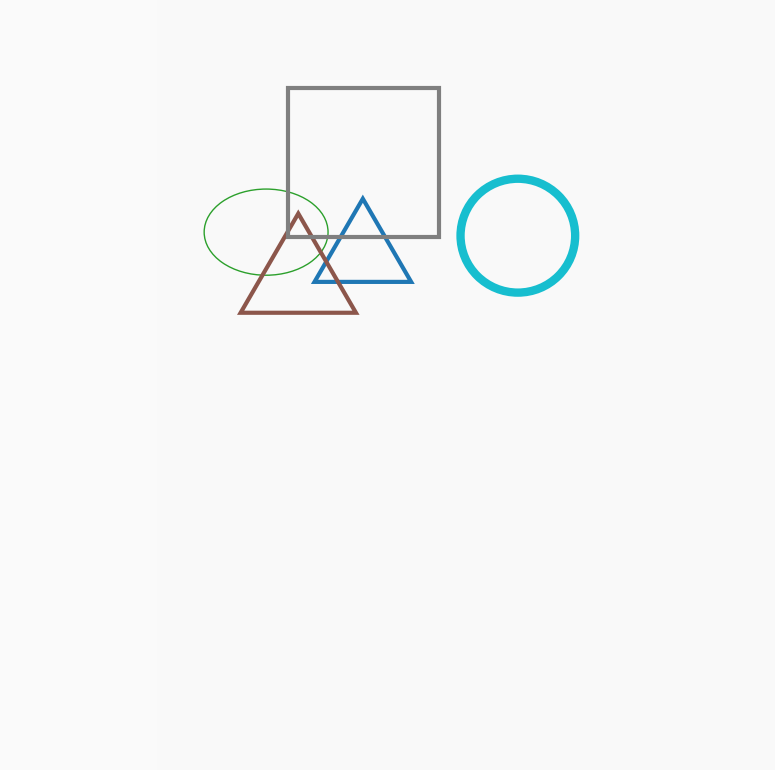[{"shape": "triangle", "thickness": 1.5, "radius": 0.36, "center": [0.468, 0.67]}, {"shape": "oval", "thickness": 0.5, "radius": 0.4, "center": [0.343, 0.699]}, {"shape": "triangle", "thickness": 1.5, "radius": 0.43, "center": [0.385, 0.637]}, {"shape": "square", "thickness": 1.5, "radius": 0.49, "center": [0.469, 0.789]}, {"shape": "circle", "thickness": 3, "radius": 0.37, "center": [0.668, 0.694]}]